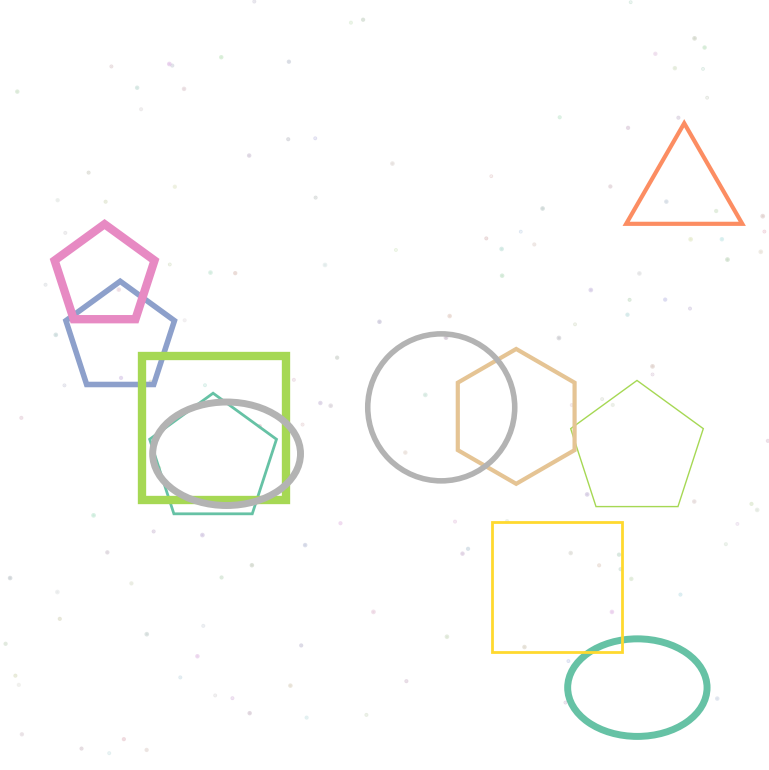[{"shape": "pentagon", "thickness": 1, "radius": 0.43, "center": [0.277, 0.403]}, {"shape": "oval", "thickness": 2.5, "radius": 0.45, "center": [0.828, 0.107]}, {"shape": "triangle", "thickness": 1.5, "radius": 0.44, "center": [0.889, 0.753]}, {"shape": "pentagon", "thickness": 2, "radius": 0.37, "center": [0.156, 0.561]}, {"shape": "pentagon", "thickness": 3, "radius": 0.34, "center": [0.136, 0.641]}, {"shape": "pentagon", "thickness": 0.5, "radius": 0.45, "center": [0.827, 0.415]}, {"shape": "square", "thickness": 3, "radius": 0.47, "center": [0.278, 0.444]}, {"shape": "square", "thickness": 1, "radius": 0.42, "center": [0.723, 0.238]}, {"shape": "hexagon", "thickness": 1.5, "radius": 0.44, "center": [0.67, 0.459]}, {"shape": "circle", "thickness": 2, "radius": 0.48, "center": [0.573, 0.471]}, {"shape": "oval", "thickness": 2.5, "radius": 0.48, "center": [0.294, 0.411]}]